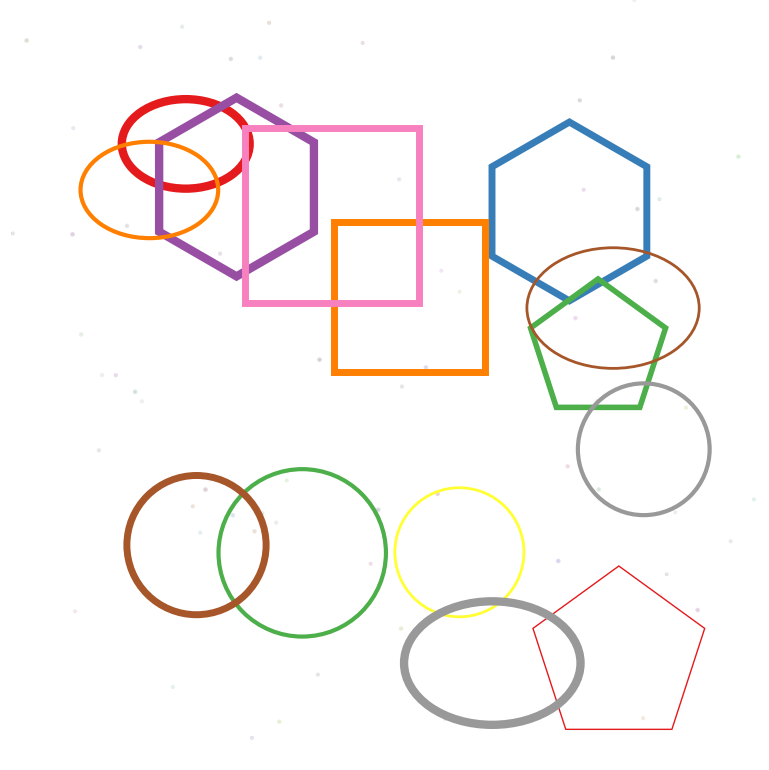[{"shape": "pentagon", "thickness": 0.5, "radius": 0.59, "center": [0.804, 0.148]}, {"shape": "oval", "thickness": 3, "radius": 0.42, "center": [0.241, 0.813]}, {"shape": "hexagon", "thickness": 2.5, "radius": 0.58, "center": [0.74, 0.725]}, {"shape": "pentagon", "thickness": 2, "radius": 0.46, "center": [0.777, 0.546]}, {"shape": "circle", "thickness": 1.5, "radius": 0.54, "center": [0.393, 0.282]}, {"shape": "hexagon", "thickness": 3, "radius": 0.58, "center": [0.307, 0.757]}, {"shape": "oval", "thickness": 1.5, "radius": 0.45, "center": [0.194, 0.753]}, {"shape": "square", "thickness": 2.5, "radius": 0.49, "center": [0.532, 0.614]}, {"shape": "circle", "thickness": 1, "radius": 0.42, "center": [0.597, 0.283]}, {"shape": "oval", "thickness": 1, "radius": 0.56, "center": [0.796, 0.6]}, {"shape": "circle", "thickness": 2.5, "radius": 0.45, "center": [0.255, 0.292]}, {"shape": "square", "thickness": 2.5, "radius": 0.57, "center": [0.432, 0.72]}, {"shape": "oval", "thickness": 3, "radius": 0.57, "center": [0.639, 0.139]}, {"shape": "circle", "thickness": 1.5, "radius": 0.43, "center": [0.836, 0.417]}]